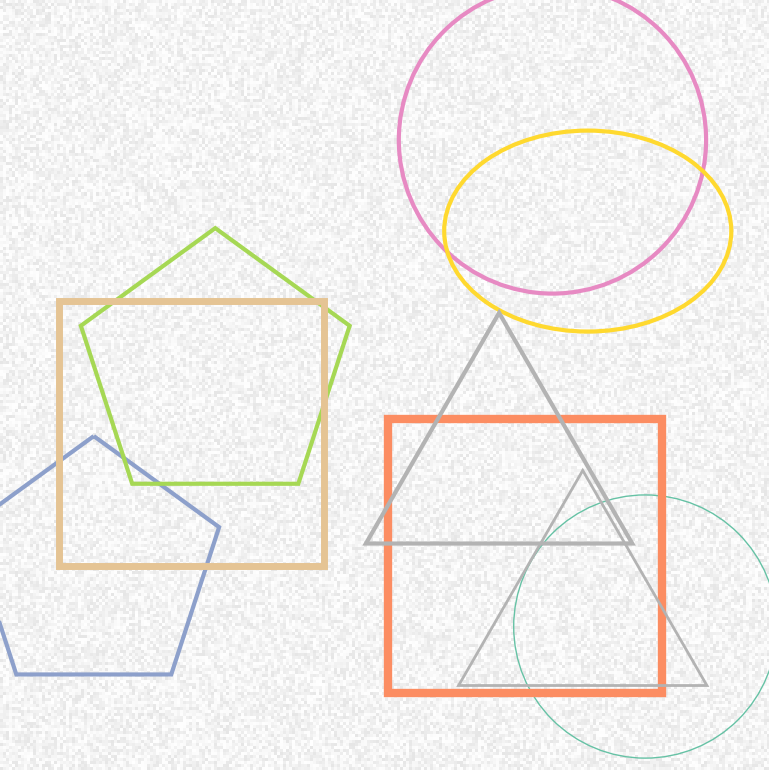[{"shape": "circle", "thickness": 0.5, "radius": 0.85, "center": [0.838, 0.186]}, {"shape": "square", "thickness": 3, "radius": 0.89, "center": [0.682, 0.278]}, {"shape": "pentagon", "thickness": 1.5, "radius": 0.86, "center": [0.122, 0.263]}, {"shape": "circle", "thickness": 1.5, "radius": 1.0, "center": [0.717, 0.818]}, {"shape": "pentagon", "thickness": 1.5, "radius": 0.92, "center": [0.28, 0.52]}, {"shape": "oval", "thickness": 1.5, "radius": 0.93, "center": [0.763, 0.7]}, {"shape": "square", "thickness": 2.5, "radius": 0.86, "center": [0.249, 0.437]}, {"shape": "triangle", "thickness": 1.5, "radius": 1.0, "center": [0.648, 0.394]}, {"shape": "triangle", "thickness": 1, "radius": 0.93, "center": [0.757, 0.203]}]